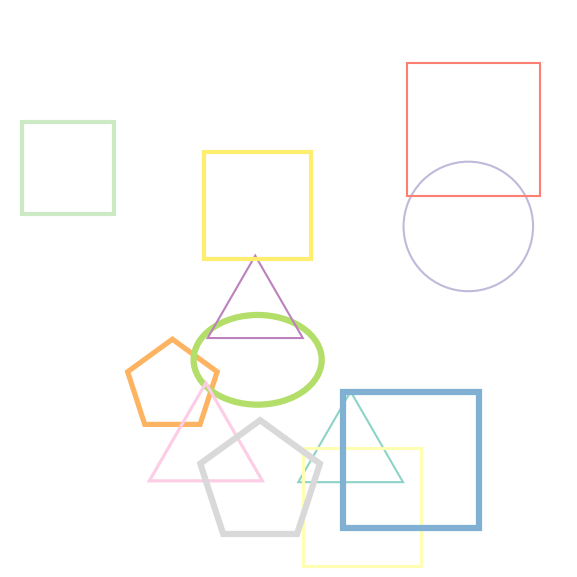[{"shape": "triangle", "thickness": 1, "radius": 0.52, "center": [0.607, 0.217]}, {"shape": "square", "thickness": 1.5, "radius": 0.51, "center": [0.627, 0.121]}, {"shape": "circle", "thickness": 1, "radius": 0.56, "center": [0.811, 0.607]}, {"shape": "square", "thickness": 1, "radius": 0.57, "center": [0.82, 0.775]}, {"shape": "square", "thickness": 3, "radius": 0.59, "center": [0.711, 0.202]}, {"shape": "pentagon", "thickness": 2.5, "radius": 0.41, "center": [0.299, 0.33]}, {"shape": "oval", "thickness": 3, "radius": 0.55, "center": [0.446, 0.376]}, {"shape": "triangle", "thickness": 1.5, "radius": 0.56, "center": [0.356, 0.223]}, {"shape": "pentagon", "thickness": 3, "radius": 0.54, "center": [0.45, 0.163]}, {"shape": "triangle", "thickness": 1, "radius": 0.48, "center": [0.442, 0.461]}, {"shape": "square", "thickness": 2, "radius": 0.4, "center": [0.117, 0.708]}, {"shape": "square", "thickness": 2, "radius": 0.46, "center": [0.446, 0.643]}]